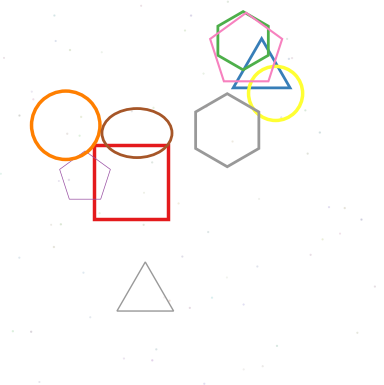[{"shape": "square", "thickness": 2.5, "radius": 0.48, "center": [0.34, 0.526]}, {"shape": "triangle", "thickness": 2, "radius": 0.43, "center": [0.68, 0.814]}, {"shape": "hexagon", "thickness": 2, "radius": 0.38, "center": [0.631, 0.894]}, {"shape": "pentagon", "thickness": 0.5, "radius": 0.35, "center": [0.221, 0.539]}, {"shape": "circle", "thickness": 2.5, "radius": 0.44, "center": [0.171, 0.675]}, {"shape": "circle", "thickness": 2.5, "radius": 0.35, "center": [0.716, 0.757]}, {"shape": "oval", "thickness": 2, "radius": 0.45, "center": [0.356, 0.654]}, {"shape": "pentagon", "thickness": 1.5, "radius": 0.49, "center": [0.639, 0.868]}, {"shape": "triangle", "thickness": 1, "radius": 0.42, "center": [0.377, 0.235]}, {"shape": "hexagon", "thickness": 2, "radius": 0.47, "center": [0.59, 0.662]}]